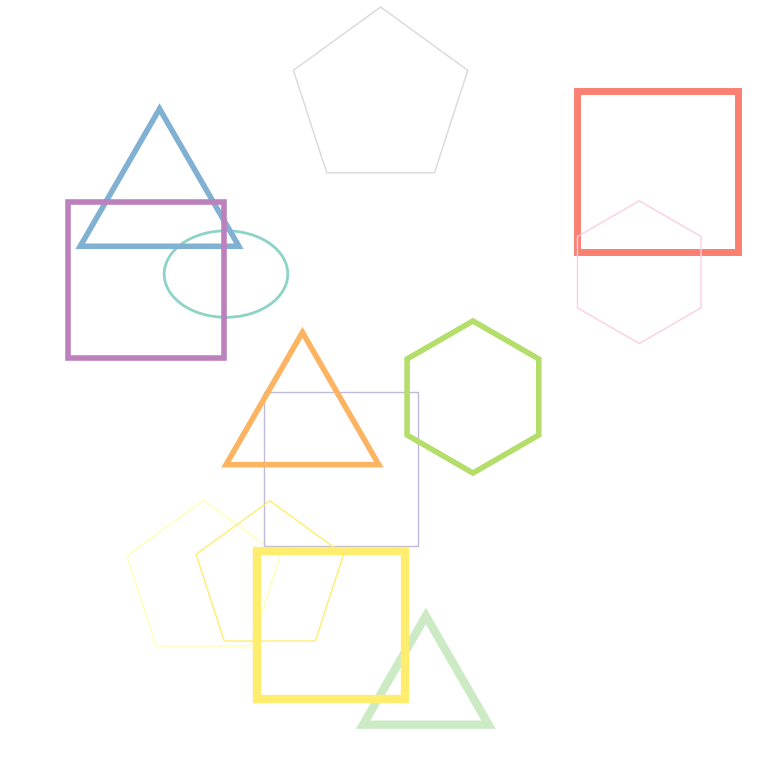[{"shape": "oval", "thickness": 1, "radius": 0.4, "center": [0.293, 0.644]}, {"shape": "pentagon", "thickness": 0.5, "radius": 0.52, "center": [0.264, 0.246]}, {"shape": "square", "thickness": 0.5, "radius": 0.5, "center": [0.443, 0.391]}, {"shape": "square", "thickness": 2.5, "radius": 0.52, "center": [0.854, 0.777]}, {"shape": "triangle", "thickness": 2, "radius": 0.59, "center": [0.207, 0.74]}, {"shape": "triangle", "thickness": 2, "radius": 0.57, "center": [0.393, 0.454]}, {"shape": "hexagon", "thickness": 2, "radius": 0.49, "center": [0.614, 0.484]}, {"shape": "hexagon", "thickness": 0.5, "radius": 0.46, "center": [0.83, 0.647]}, {"shape": "pentagon", "thickness": 0.5, "radius": 0.6, "center": [0.494, 0.872]}, {"shape": "square", "thickness": 2, "radius": 0.51, "center": [0.189, 0.636]}, {"shape": "triangle", "thickness": 3, "radius": 0.47, "center": [0.553, 0.106]}, {"shape": "square", "thickness": 3, "radius": 0.48, "center": [0.43, 0.189]}, {"shape": "pentagon", "thickness": 0.5, "radius": 0.5, "center": [0.35, 0.249]}]